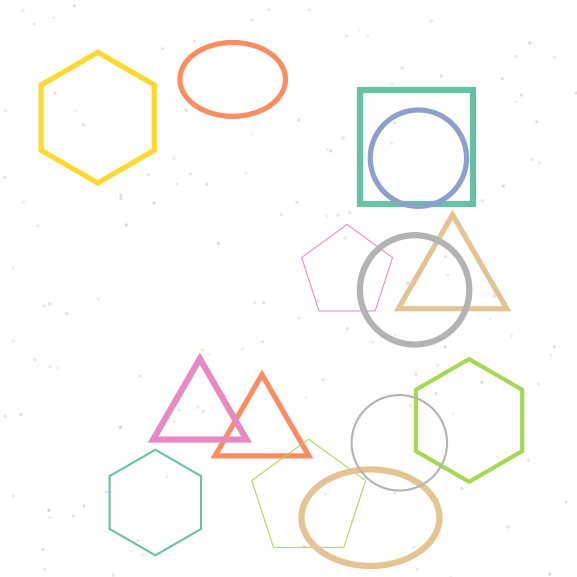[{"shape": "square", "thickness": 3, "radius": 0.49, "center": [0.721, 0.744]}, {"shape": "hexagon", "thickness": 1, "radius": 0.46, "center": [0.269, 0.129]}, {"shape": "triangle", "thickness": 2.5, "radius": 0.47, "center": [0.454, 0.257]}, {"shape": "oval", "thickness": 2.5, "radius": 0.46, "center": [0.403, 0.862]}, {"shape": "circle", "thickness": 2.5, "radius": 0.42, "center": [0.725, 0.725]}, {"shape": "pentagon", "thickness": 0.5, "radius": 0.41, "center": [0.601, 0.528]}, {"shape": "triangle", "thickness": 3, "radius": 0.47, "center": [0.346, 0.285]}, {"shape": "pentagon", "thickness": 0.5, "radius": 0.52, "center": [0.534, 0.135]}, {"shape": "hexagon", "thickness": 2, "radius": 0.53, "center": [0.812, 0.271]}, {"shape": "hexagon", "thickness": 2.5, "radius": 0.57, "center": [0.169, 0.795]}, {"shape": "oval", "thickness": 3, "radius": 0.6, "center": [0.641, 0.103]}, {"shape": "triangle", "thickness": 2.5, "radius": 0.54, "center": [0.784, 0.519]}, {"shape": "circle", "thickness": 1, "radius": 0.41, "center": [0.692, 0.232]}, {"shape": "circle", "thickness": 3, "radius": 0.47, "center": [0.718, 0.497]}]